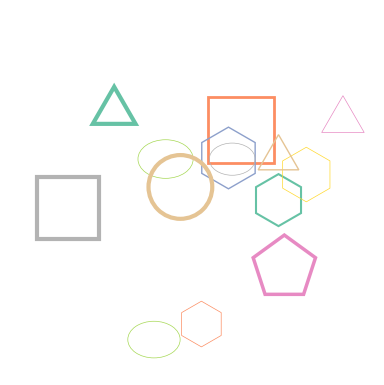[{"shape": "triangle", "thickness": 3, "radius": 0.32, "center": [0.297, 0.71]}, {"shape": "hexagon", "thickness": 1.5, "radius": 0.34, "center": [0.723, 0.48]}, {"shape": "square", "thickness": 2, "radius": 0.43, "center": [0.626, 0.663]}, {"shape": "hexagon", "thickness": 0.5, "radius": 0.3, "center": [0.523, 0.158]}, {"shape": "hexagon", "thickness": 1, "radius": 0.4, "center": [0.593, 0.59]}, {"shape": "pentagon", "thickness": 2.5, "radius": 0.43, "center": [0.739, 0.304]}, {"shape": "triangle", "thickness": 0.5, "radius": 0.32, "center": [0.891, 0.688]}, {"shape": "oval", "thickness": 0.5, "radius": 0.34, "center": [0.4, 0.118]}, {"shape": "oval", "thickness": 0.5, "radius": 0.36, "center": [0.43, 0.587]}, {"shape": "hexagon", "thickness": 0.5, "radius": 0.35, "center": [0.796, 0.547]}, {"shape": "circle", "thickness": 3, "radius": 0.41, "center": [0.469, 0.514]}, {"shape": "triangle", "thickness": 1, "radius": 0.3, "center": [0.723, 0.589]}, {"shape": "square", "thickness": 3, "radius": 0.4, "center": [0.176, 0.461]}, {"shape": "oval", "thickness": 0.5, "radius": 0.3, "center": [0.603, 0.587]}]